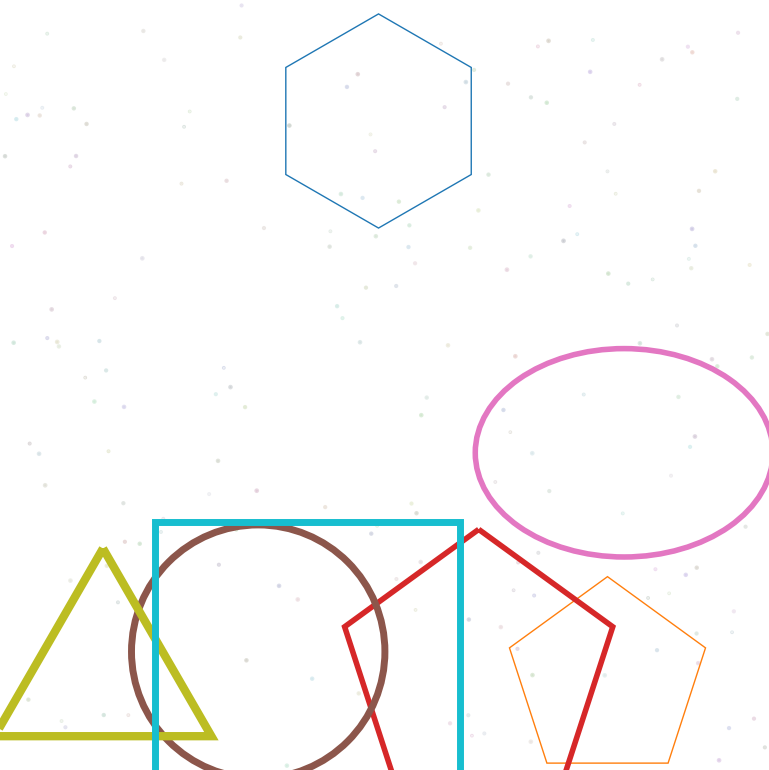[{"shape": "hexagon", "thickness": 0.5, "radius": 0.7, "center": [0.492, 0.843]}, {"shape": "pentagon", "thickness": 0.5, "radius": 0.67, "center": [0.789, 0.117]}, {"shape": "pentagon", "thickness": 2, "radius": 0.92, "center": [0.622, 0.129]}, {"shape": "circle", "thickness": 2.5, "radius": 0.82, "center": [0.335, 0.154]}, {"shape": "oval", "thickness": 2, "radius": 0.97, "center": [0.811, 0.412]}, {"shape": "triangle", "thickness": 3, "radius": 0.81, "center": [0.134, 0.125]}, {"shape": "square", "thickness": 2.5, "radius": 0.99, "center": [0.399, 0.123]}]